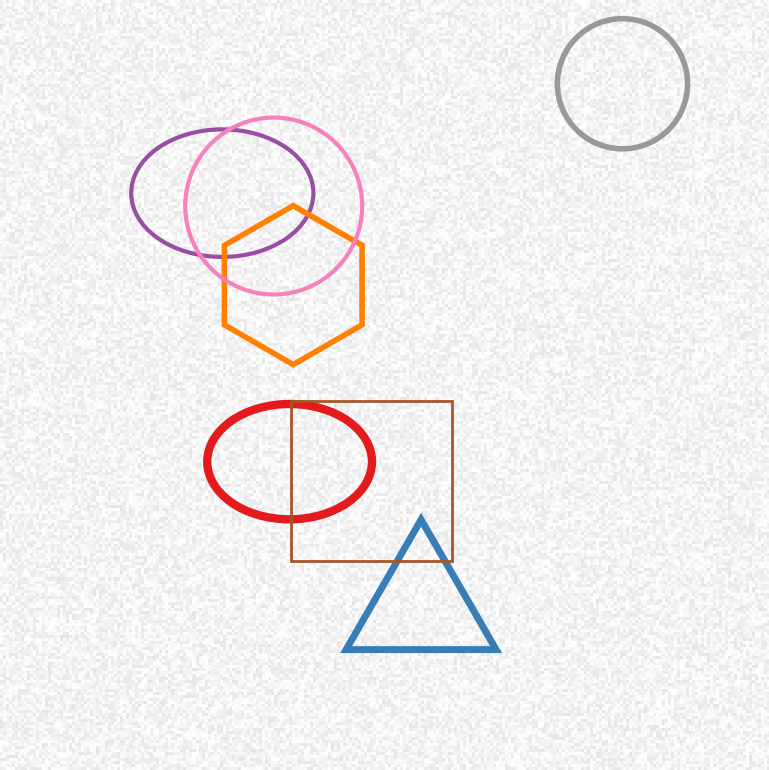[{"shape": "oval", "thickness": 3, "radius": 0.53, "center": [0.376, 0.4]}, {"shape": "triangle", "thickness": 2.5, "radius": 0.56, "center": [0.547, 0.213]}, {"shape": "oval", "thickness": 1.5, "radius": 0.59, "center": [0.289, 0.749]}, {"shape": "hexagon", "thickness": 2, "radius": 0.52, "center": [0.381, 0.63]}, {"shape": "square", "thickness": 1, "radius": 0.52, "center": [0.482, 0.375]}, {"shape": "circle", "thickness": 1.5, "radius": 0.57, "center": [0.355, 0.732]}, {"shape": "circle", "thickness": 2, "radius": 0.42, "center": [0.808, 0.891]}]